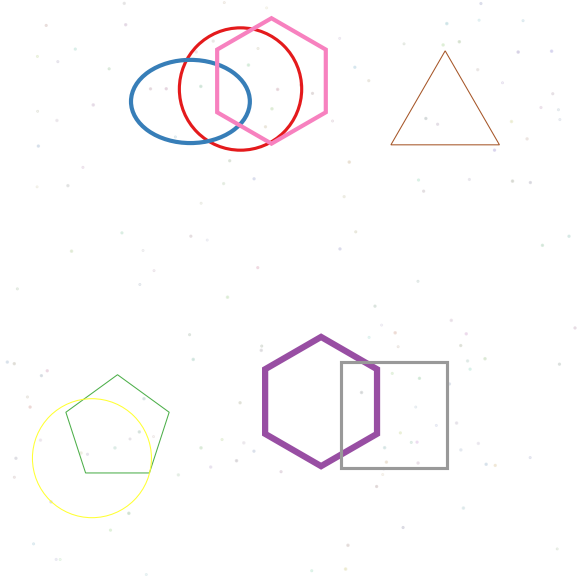[{"shape": "circle", "thickness": 1.5, "radius": 0.53, "center": [0.416, 0.845]}, {"shape": "oval", "thickness": 2, "radius": 0.51, "center": [0.33, 0.823]}, {"shape": "pentagon", "thickness": 0.5, "radius": 0.47, "center": [0.203, 0.256]}, {"shape": "hexagon", "thickness": 3, "radius": 0.56, "center": [0.556, 0.304]}, {"shape": "circle", "thickness": 0.5, "radius": 0.52, "center": [0.159, 0.206]}, {"shape": "triangle", "thickness": 0.5, "radius": 0.54, "center": [0.771, 0.803]}, {"shape": "hexagon", "thickness": 2, "radius": 0.54, "center": [0.47, 0.859]}, {"shape": "square", "thickness": 1.5, "radius": 0.46, "center": [0.682, 0.28]}]